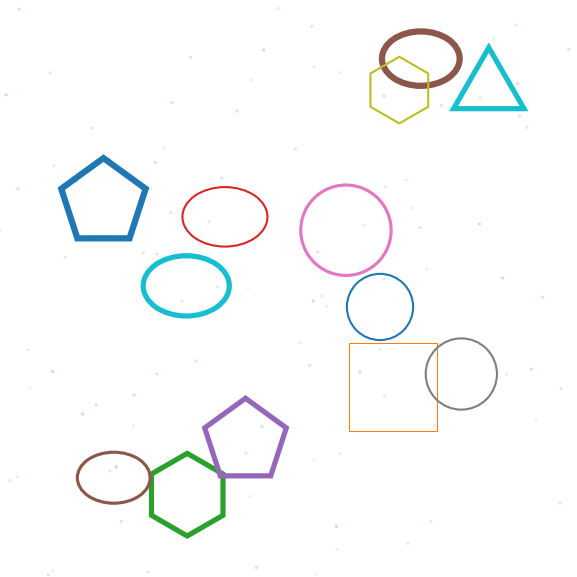[{"shape": "pentagon", "thickness": 3, "radius": 0.38, "center": [0.179, 0.649]}, {"shape": "circle", "thickness": 1, "radius": 0.29, "center": [0.658, 0.468]}, {"shape": "square", "thickness": 0.5, "radius": 0.38, "center": [0.681, 0.328]}, {"shape": "hexagon", "thickness": 2.5, "radius": 0.36, "center": [0.324, 0.143]}, {"shape": "oval", "thickness": 1, "radius": 0.37, "center": [0.39, 0.624]}, {"shape": "pentagon", "thickness": 2.5, "radius": 0.37, "center": [0.425, 0.235]}, {"shape": "oval", "thickness": 1.5, "radius": 0.32, "center": [0.197, 0.172]}, {"shape": "oval", "thickness": 3, "radius": 0.34, "center": [0.729, 0.898]}, {"shape": "circle", "thickness": 1.5, "radius": 0.39, "center": [0.599, 0.6]}, {"shape": "circle", "thickness": 1, "radius": 0.31, "center": [0.799, 0.352]}, {"shape": "hexagon", "thickness": 1, "radius": 0.29, "center": [0.691, 0.843]}, {"shape": "triangle", "thickness": 2.5, "radius": 0.35, "center": [0.846, 0.846]}, {"shape": "oval", "thickness": 2.5, "radius": 0.37, "center": [0.323, 0.504]}]